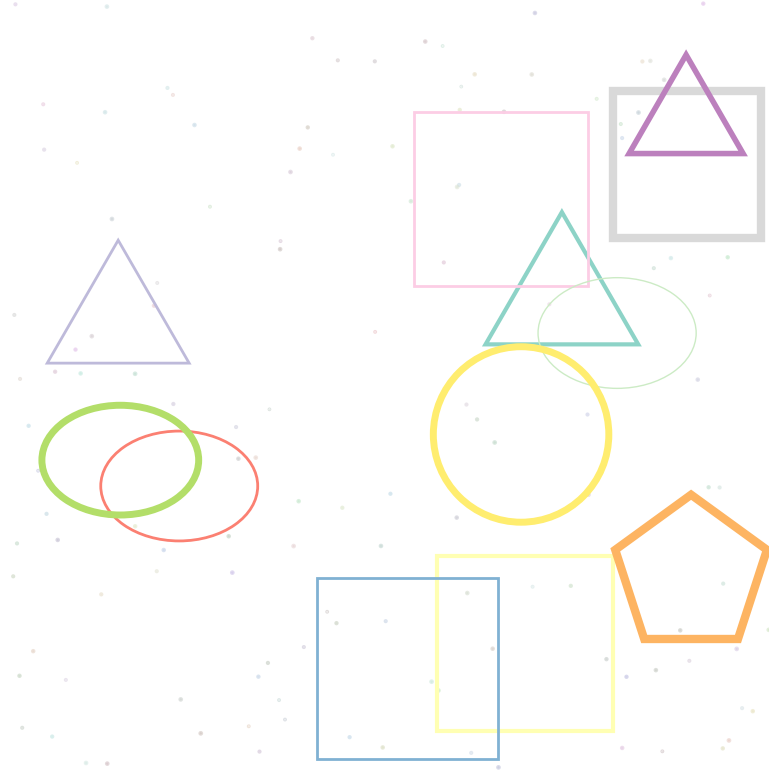[{"shape": "triangle", "thickness": 1.5, "radius": 0.57, "center": [0.73, 0.61]}, {"shape": "square", "thickness": 1.5, "radius": 0.57, "center": [0.682, 0.164]}, {"shape": "triangle", "thickness": 1, "radius": 0.53, "center": [0.153, 0.582]}, {"shape": "oval", "thickness": 1, "radius": 0.51, "center": [0.233, 0.369]}, {"shape": "square", "thickness": 1, "radius": 0.59, "center": [0.529, 0.131]}, {"shape": "pentagon", "thickness": 3, "radius": 0.52, "center": [0.898, 0.254]}, {"shape": "oval", "thickness": 2.5, "radius": 0.51, "center": [0.156, 0.402]}, {"shape": "square", "thickness": 1, "radius": 0.57, "center": [0.651, 0.741]}, {"shape": "square", "thickness": 3, "radius": 0.48, "center": [0.892, 0.787]}, {"shape": "triangle", "thickness": 2, "radius": 0.43, "center": [0.891, 0.843]}, {"shape": "oval", "thickness": 0.5, "radius": 0.51, "center": [0.801, 0.568]}, {"shape": "circle", "thickness": 2.5, "radius": 0.57, "center": [0.677, 0.436]}]